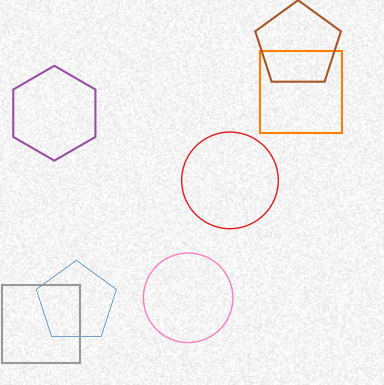[{"shape": "circle", "thickness": 1, "radius": 0.63, "center": [0.597, 0.531]}, {"shape": "pentagon", "thickness": 0.5, "radius": 0.55, "center": [0.198, 0.214]}, {"shape": "hexagon", "thickness": 1.5, "radius": 0.62, "center": [0.141, 0.706]}, {"shape": "square", "thickness": 1.5, "radius": 0.53, "center": [0.783, 0.762]}, {"shape": "pentagon", "thickness": 1.5, "radius": 0.58, "center": [0.774, 0.882]}, {"shape": "circle", "thickness": 1, "radius": 0.58, "center": [0.489, 0.226]}, {"shape": "square", "thickness": 1.5, "radius": 0.51, "center": [0.105, 0.157]}]